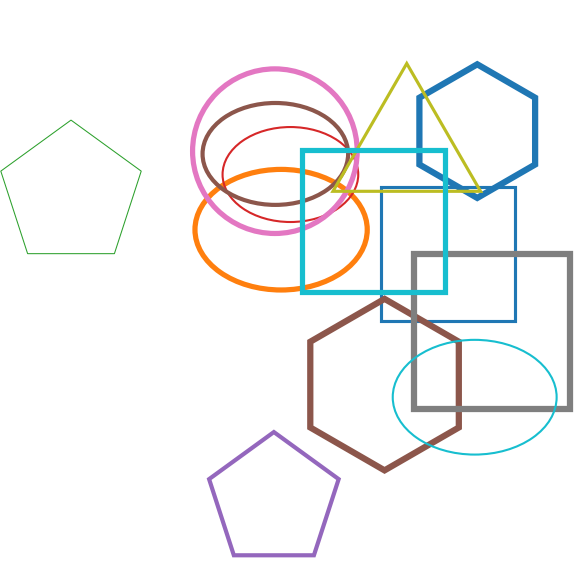[{"shape": "square", "thickness": 1.5, "radius": 0.58, "center": [0.776, 0.559]}, {"shape": "hexagon", "thickness": 3, "radius": 0.58, "center": [0.826, 0.772]}, {"shape": "oval", "thickness": 2.5, "radius": 0.75, "center": [0.487, 0.601]}, {"shape": "pentagon", "thickness": 0.5, "radius": 0.64, "center": [0.123, 0.663]}, {"shape": "oval", "thickness": 1, "radius": 0.59, "center": [0.503, 0.697]}, {"shape": "pentagon", "thickness": 2, "radius": 0.59, "center": [0.474, 0.133]}, {"shape": "hexagon", "thickness": 3, "radius": 0.74, "center": [0.666, 0.333]}, {"shape": "oval", "thickness": 2, "radius": 0.63, "center": [0.477, 0.733]}, {"shape": "circle", "thickness": 2.5, "radius": 0.71, "center": [0.476, 0.737]}, {"shape": "square", "thickness": 3, "radius": 0.67, "center": [0.852, 0.425]}, {"shape": "triangle", "thickness": 1.5, "radius": 0.74, "center": [0.704, 0.742]}, {"shape": "square", "thickness": 2.5, "radius": 0.62, "center": [0.647, 0.617]}, {"shape": "oval", "thickness": 1, "radius": 0.71, "center": [0.822, 0.311]}]